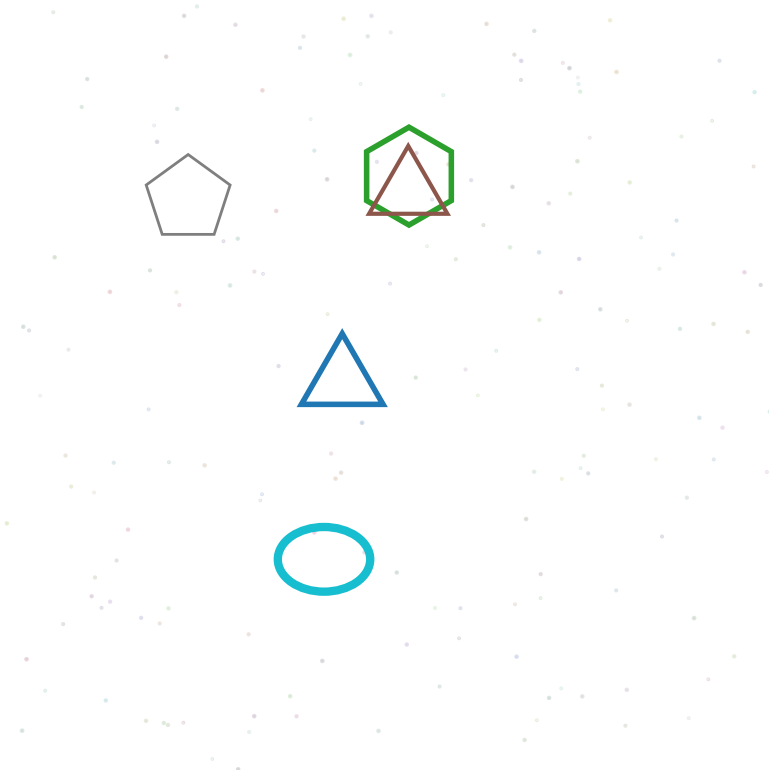[{"shape": "triangle", "thickness": 2, "radius": 0.31, "center": [0.444, 0.505]}, {"shape": "hexagon", "thickness": 2, "radius": 0.32, "center": [0.531, 0.771]}, {"shape": "triangle", "thickness": 1.5, "radius": 0.29, "center": [0.53, 0.752]}, {"shape": "pentagon", "thickness": 1, "radius": 0.29, "center": [0.244, 0.742]}, {"shape": "oval", "thickness": 3, "radius": 0.3, "center": [0.421, 0.274]}]